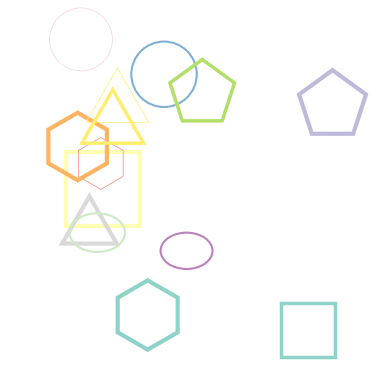[{"shape": "hexagon", "thickness": 3, "radius": 0.45, "center": [0.384, 0.182]}, {"shape": "square", "thickness": 2.5, "radius": 0.35, "center": [0.8, 0.143]}, {"shape": "square", "thickness": 3, "radius": 0.48, "center": [0.268, 0.509]}, {"shape": "pentagon", "thickness": 3, "radius": 0.46, "center": [0.864, 0.726]}, {"shape": "hexagon", "thickness": 0.5, "radius": 0.34, "center": [0.262, 0.575]}, {"shape": "circle", "thickness": 1.5, "radius": 0.42, "center": [0.426, 0.807]}, {"shape": "hexagon", "thickness": 3, "radius": 0.44, "center": [0.202, 0.62]}, {"shape": "pentagon", "thickness": 2.5, "radius": 0.44, "center": [0.525, 0.757]}, {"shape": "circle", "thickness": 0.5, "radius": 0.41, "center": [0.21, 0.898]}, {"shape": "triangle", "thickness": 3, "radius": 0.41, "center": [0.232, 0.408]}, {"shape": "oval", "thickness": 1.5, "radius": 0.34, "center": [0.485, 0.349]}, {"shape": "oval", "thickness": 1.5, "radius": 0.36, "center": [0.253, 0.396]}, {"shape": "triangle", "thickness": 0.5, "radius": 0.47, "center": [0.305, 0.729]}, {"shape": "triangle", "thickness": 2.5, "radius": 0.46, "center": [0.293, 0.674]}]